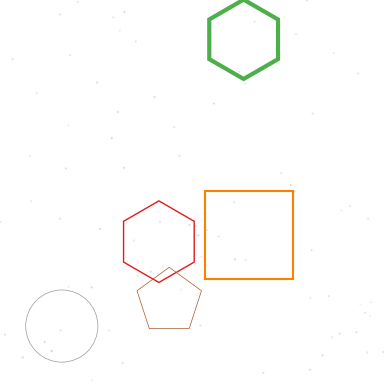[{"shape": "hexagon", "thickness": 1, "radius": 0.53, "center": [0.413, 0.372]}, {"shape": "hexagon", "thickness": 3, "radius": 0.52, "center": [0.633, 0.898]}, {"shape": "square", "thickness": 1.5, "radius": 0.57, "center": [0.646, 0.39]}, {"shape": "pentagon", "thickness": 0.5, "radius": 0.44, "center": [0.44, 0.218]}, {"shape": "circle", "thickness": 0.5, "radius": 0.47, "center": [0.161, 0.153]}]